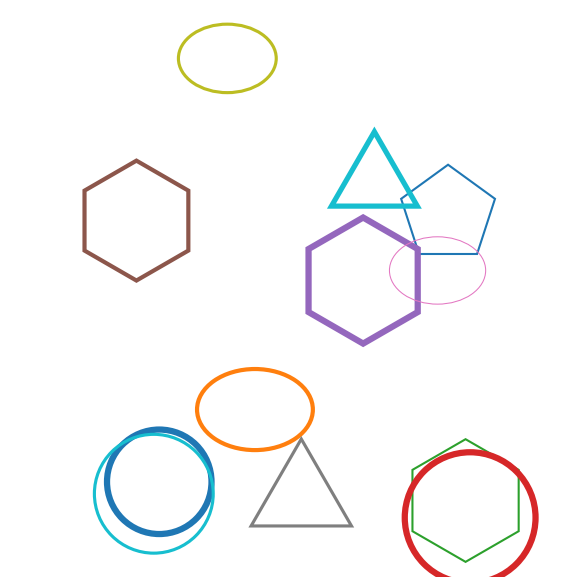[{"shape": "pentagon", "thickness": 1, "radius": 0.43, "center": [0.776, 0.628]}, {"shape": "circle", "thickness": 3, "radius": 0.45, "center": [0.276, 0.165]}, {"shape": "oval", "thickness": 2, "radius": 0.5, "center": [0.441, 0.29]}, {"shape": "hexagon", "thickness": 1, "radius": 0.53, "center": [0.806, 0.132]}, {"shape": "circle", "thickness": 3, "radius": 0.57, "center": [0.814, 0.103]}, {"shape": "hexagon", "thickness": 3, "radius": 0.55, "center": [0.629, 0.513]}, {"shape": "hexagon", "thickness": 2, "radius": 0.52, "center": [0.236, 0.617]}, {"shape": "oval", "thickness": 0.5, "radius": 0.42, "center": [0.758, 0.531]}, {"shape": "triangle", "thickness": 1.5, "radius": 0.5, "center": [0.522, 0.139]}, {"shape": "oval", "thickness": 1.5, "radius": 0.42, "center": [0.394, 0.898]}, {"shape": "circle", "thickness": 1.5, "radius": 0.51, "center": [0.266, 0.144]}, {"shape": "triangle", "thickness": 2.5, "radius": 0.43, "center": [0.648, 0.685]}]